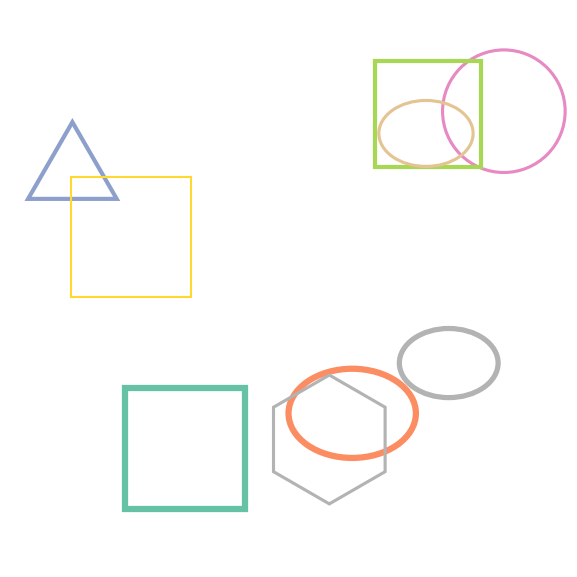[{"shape": "square", "thickness": 3, "radius": 0.52, "center": [0.32, 0.223]}, {"shape": "oval", "thickness": 3, "radius": 0.55, "center": [0.61, 0.283]}, {"shape": "triangle", "thickness": 2, "radius": 0.44, "center": [0.125, 0.699]}, {"shape": "circle", "thickness": 1.5, "radius": 0.53, "center": [0.872, 0.807]}, {"shape": "square", "thickness": 2, "radius": 0.46, "center": [0.741, 0.802]}, {"shape": "square", "thickness": 1, "radius": 0.52, "center": [0.226, 0.589]}, {"shape": "oval", "thickness": 1.5, "radius": 0.41, "center": [0.738, 0.768]}, {"shape": "oval", "thickness": 2.5, "radius": 0.43, "center": [0.777, 0.37]}, {"shape": "hexagon", "thickness": 1.5, "radius": 0.56, "center": [0.57, 0.238]}]